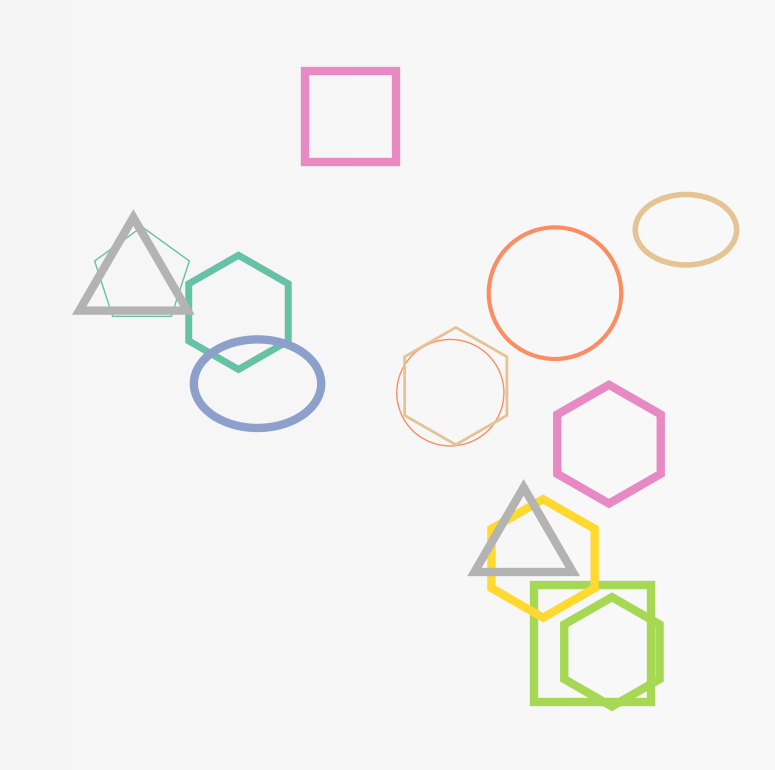[{"shape": "hexagon", "thickness": 2.5, "radius": 0.37, "center": [0.308, 0.594]}, {"shape": "pentagon", "thickness": 0.5, "radius": 0.32, "center": [0.183, 0.641]}, {"shape": "circle", "thickness": 0.5, "radius": 0.35, "center": [0.581, 0.49]}, {"shape": "circle", "thickness": 1.5, "radius": 0.43, "center": [0.716, 0.619]}, {"shape": "oval", "thickness": 3, "radius": 0.41, "center": [0.332, 0.502]}, {"shape": "hexagon", "thickness": 3, "radius": 0.39, "center": [0.786, 0.423]}, {"shape": "square", "thickness": 3, "radius": 0.29, "center": [0.452, 0.849]}, {"shape": "square", "thickness": 3, "radius": 0.38, "center": [0.764, 0.164]}, {"shape": "hexagon", "thickness": 3, "radius": 0.36, "center": [0.79, 0.153]}, {"shape": "hexagon", "thickness": 3, "radius": 0.38, "center": [0.701, 0.275]}, {"shape": "hexagon", "thickness": 1, "radius": 0.38, "center": [0.588, 0.499]}, {"shape": "oval", "thickness": 2, "radius": 0.33, "center": [0.885, 0.702]}, {"shape": "triangle", "thickness": 3, "radius": 0.37, "center": [0.676, 0.294]}, {"shape": "triangle", "thickness": 3, "radius": 0.4, "center": [0.172, 0.637]}]